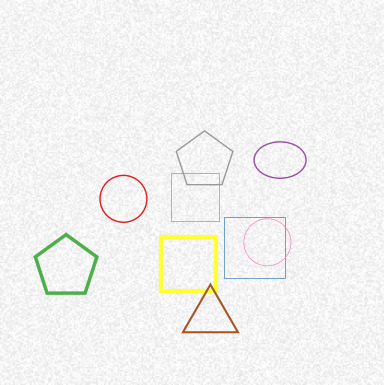[{"shape": "circle", "thickness": 1, "radius": 0.3, "center": [0.321, 0.484]}, {"shape": "square", "thickness": 0.5, "radius": 0.4, "center": [0.662, 0.357]}, {"shape": "pentagon", "thickness": 2.5, "radius": 0.42, "center": [0.172, 0.307]}, {"shape": "oval", "thickness": 1, "radius": 0.34, "center": [0.727, 0.584]}, {"shape": "square", "thickness": 0.5, "radius": 0.31, "center": [0.507, 0.488]}, {"shape": "square", "thickness": 3, "radius": 0.35, "center": [0.49, 0.314]}, {"shape": "triangle", "thickness": 1.5, "radius": 0.41, "center": [0.547, 0.178]}, {"shape": "circle", "thickness": 0.5, "radius": 0.31, "center": [0.694, 0.371]}, {"shape": "pentagon", "thickness": 1, "radius": 0.39, "center": [0.531, 0.583]}]